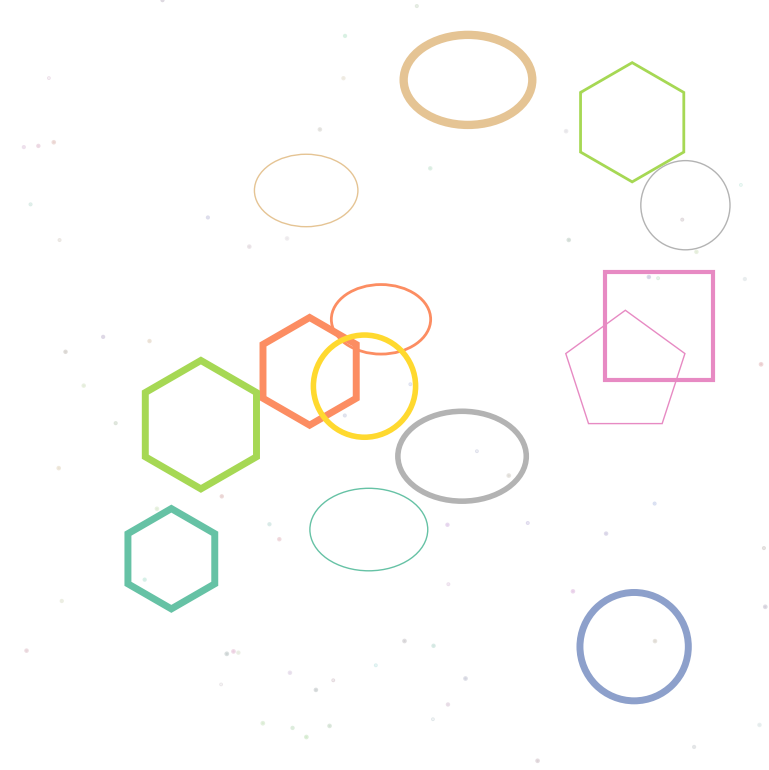[{"shape": "oval", "thickness": 0.5, "radius": 0.38, "center": [0.479, 0.312]}, {"shape": "hexagon", "thickness": 2.5, "radius": 0.33, "center": [0.223, 0.274]}, {"shape": "oval", "thickness": 1, "radius": 0.32, "center": [0.495, 0.585]}, {"shape": "hexagon", "thickness": 2.5, "radius": 0.35, "center": [0.402, 0.518]}, {"shape": "circle", "thickness": 2.5, "radius": 0.35, "center": [0.824, 0.16]}, {"shape": "pentagon", "thickness": 0.5, "radius": 0.41, "center": [0.812, 0.516]}, {"shape": "square", "thickness": 1.5, "radius": 0.35, "center": [0.856, 0.576]}, {"shape": "hexagon", "thickness": 2.5, "radius": 0.42, "center": [0.261, 0.448]}, {"shape": "hexagon", "thickness": 1, "radius": 0.39, "center": [0.821, 0.841]}, {"shape": "circle", "thickness": 2, "radius": 0.33, "center": [0.473, 0.499]}, {"shape": "oval", "thickness": 3, "radius": 0.42, "center": [0.608, 0.896]}, {"shape": "oval", "thickness": 0.5, "radius": 0.34, "center": [0.398, 0.753]}, {"shape": "oval", "thickness": 2, "radius": 0.42, "center": [0.6, 0.408]}, {"shape": "circle", "thickness": 0.5, "radius": 0.29, "center": [0.89, 0.733]}]